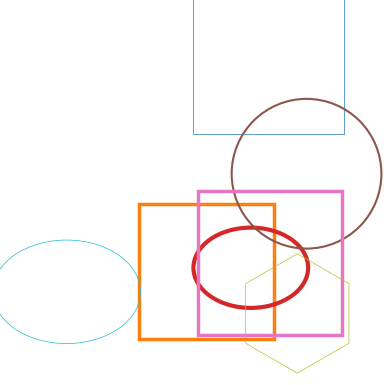[{"shape": "square", "thickness": 0.5, "radius": 0.98, "center": [0.698, 0.849]}, {"shape": "square", "thickness": 2.5, "radius": 0.88, "center": [0.535, 0.295]}, {"shape": "oval", "thickness": 3, "radius": 0.74, "center": [0.651, 0.305]}, {"shape": "circle", "thickness": 1.5, "radius": 0.97, "center": [0.796, 0.549]}, {"shape": "square", "thickness": 2.5, "radius": 0.94, "center": [0.702, 0.318]}, {"shape": "hexagon", "thickness": 0.5, "radius": 0.77, "center": [0.772, 0.186]}, {"shape": "oval", "thickness": 0.5, "radius": 0.96, "center": [0.173, 0.242]}]